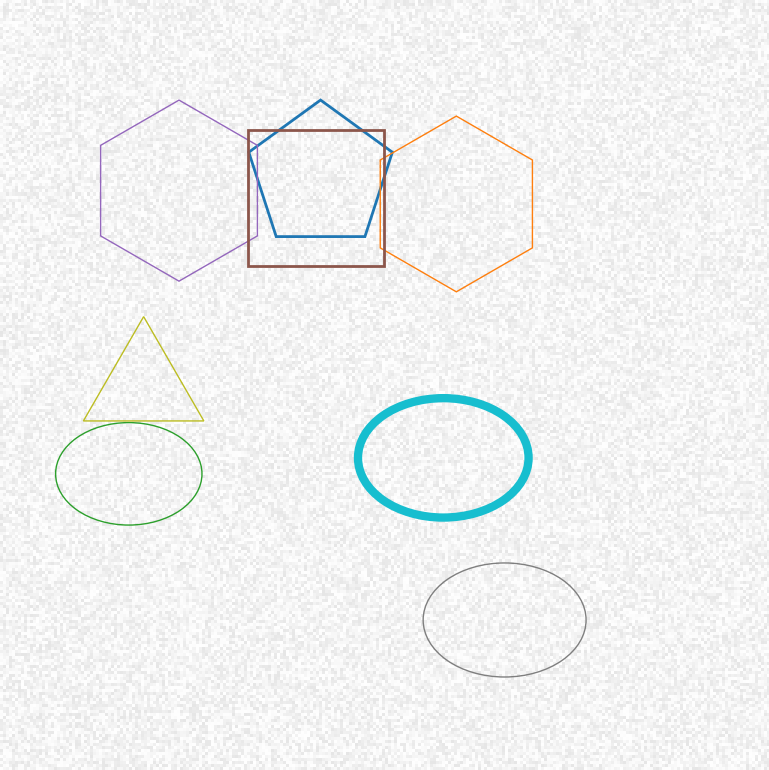[{"shape": "pentagon", "thickness": 1, "radius": 0.49, "center": [0.416, 0.772]}, {"shape": "hexagon", "thickness": 0.5, "radius": 0.57, "center": [0.593, 0.735]}, {"shape": "oval", "thickness": 0.5, "radius": 0.48, "center": [0.167, 0.385]}, {"shape": "hexagon", "thickness": 0.5, "radius": 0.59, "center": [0.232, 0.752]}, {"shape": "square", "thickness": 1, "radius": 0.44, "center": [0.411, 0.743]}, {"shape": "oval", "thickness": 0.5, "radius": 0.53, "center": [0.655, 0.195]}, {"shape": "triangle", "thickness": 0.5, "radius": 0.45, "center": [0.187, 0.498]}, {"shape": "oval", "thickness": 3, "radius": 0.55, "center": [0.576, 0.405]}]